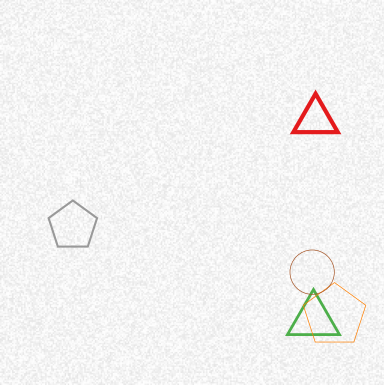[{"shape": "triangle", "thickness": 3, "radius": 0.33, "center": [0.82, 0.69]}, {"shape": "triangle", "thickness": 2, "radius": 0.39, "center": [0.814, 0.17]}, {"shape": "pentagon", "thickness": 0.5, "radius": 0.43, "center": [0.869, 0.181]}, {"shape": "circle", "thickness": 0.5, "radius": 0.29, "center": [0.811, 0.293]}, {"shape": "pentagon", "thickness": 1.5, "radius": 0.33, "center": [0.189, 0.413]}]